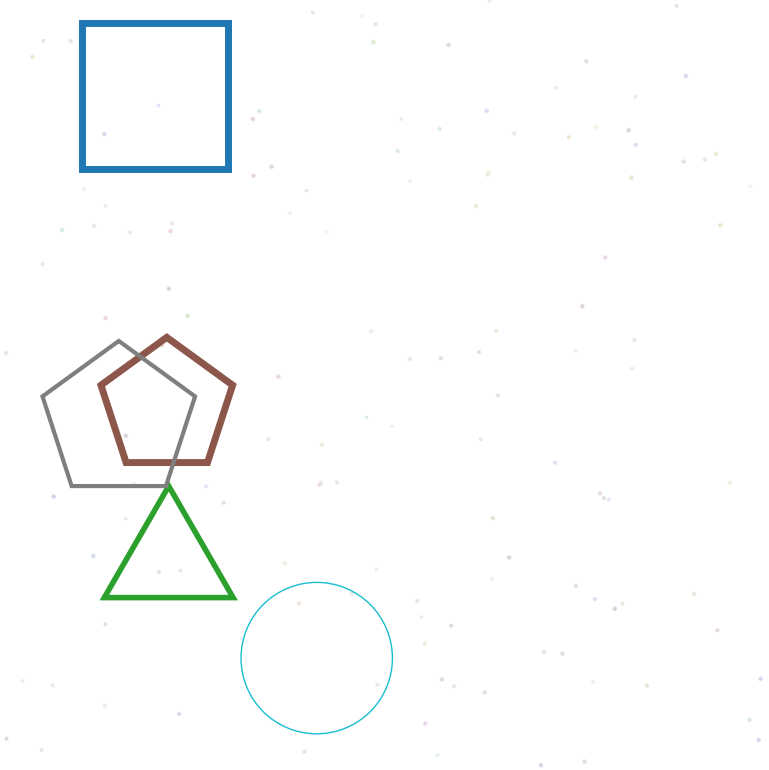[{"shape": "square", "thickness": 2.5, "radius": 0.47, "center": [0.202, 0.875]}, {"shape": "triangle", "thickness": 2, "radius": 0.48, "center": [0.219, 0.272]}, {"shape": "pentagon", "thickness": 2.5, "radius": 0.45, "center": [0.217, 0.472]}, {"shape": "pentagon", "thickness": 1.5, "radius": 0.52, "center": [0.154, 0.453]}, {"shape": "circle", "thickness": 0.5, "radius": 0.49, "center": [0.411, 0.145]}]